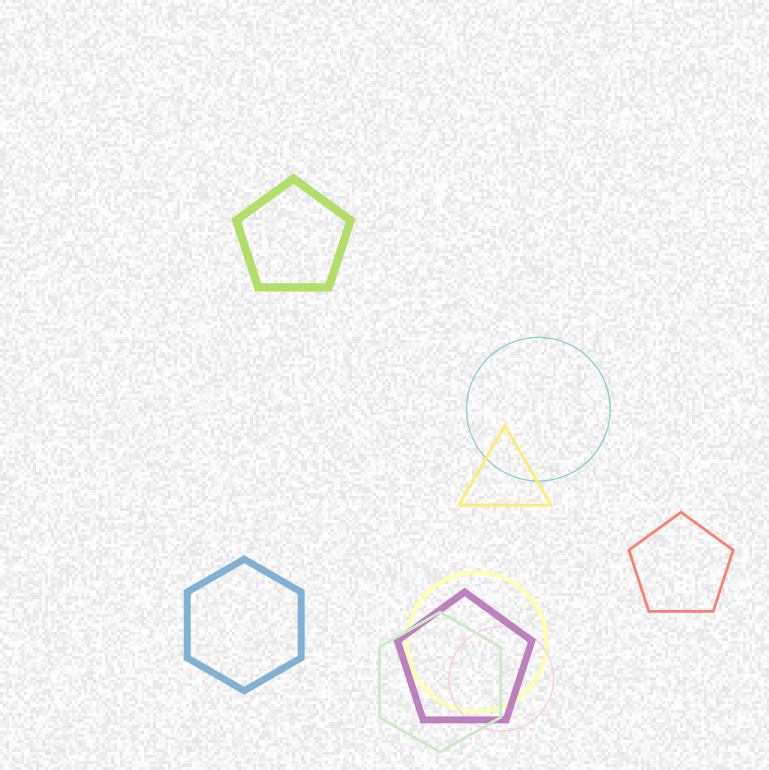[{"shape": "circle", "thickness": 0.5, "radius": 0.47, "center": [0.699, 0.469]}, {"shape": "circle", "thickness": 1.5, "radius": 0.45, "center": [0.619, 0.166]}, {"shape": "pentagon", "thickness": 1, "radius": 0.36, "center": [0.884, 0.264]}, {"shape": "hexagon", "thickness": 2.5, "radius": 0.43, "center": [0.317, 0.188]}, {"shape": "pentagon", "thickness": 3, "radius": 0.39, "center": [0.381, 0.69]}, {"shape": "circle", "thickness": 0.5, "radius": 0.34, "center": [0.651, 0.118]}, {"shape": "pentagon", "thickness": 2.5, "radius": 0.46, "center": [0.603, 0.139]}, {"shape": "hexagon", "thickness": 1, "radius": 0.45, "center": [0.571, 0.114]}, {"shape": "triangle", "thickness": 1, "radius": 0.35, "center": [0.656, 0.379]}]